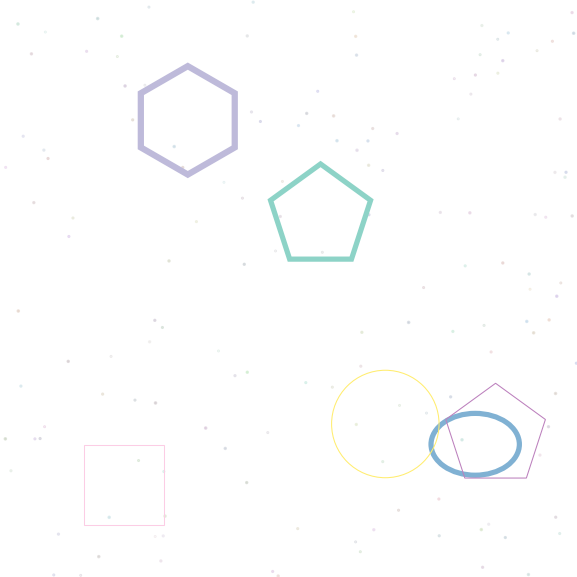[{"shape": "pentagon", "thickness": 2.5, "radius": 0.46, "center": [0.555, 0.624]}, {"shape": "hexagon", "thickness": 3, "radius": 0.47, "center": [0.325, 0.791]}, {"shape": "oval", "thickness": 2.5, "radius": 0.38, "center": [0.823, 0.23]}, {"shape": "square", "thickness": 0.5, "radius": 0.35, "center": [0.214, 0.16]}, {"shape": "pentagon", "thickness": 0.5, "radius": 0.45, "center": [0.858, 0.245]}, {"shape": "circle", "thickness": 0.5, "radius": 0.47, "center": [0.667, 0.265]}]